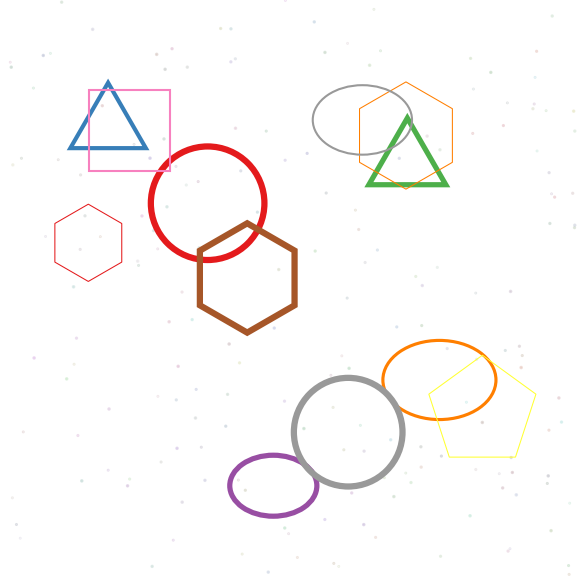[{"shape": "circle", "thickness": 3, "radius": 0.49, "center": [0.36, 0.647]}, {"shape": "hexagon", "thickness": 0.5, "radius": 0.33, "center": [0.153, 0.579]}, {"shape": "triangle", "thickness": 2, "radius": 0.38, "center": [0.187, 0.78]}, {"shape": "triangle", "thickness": 2.5, "radius": 0.38, "center": [0.705, 0.718]}, {"shape": "oval", "thickness": 2.5, "radius": 0.38, "center": [0.473, 0.158]}, {"shape": "oval", "thickness": 1.5, "radius": 0.49, "center": [0.761, 0.341]}, {"shape": "hexagon", "thickness": 0.5, "radius": 0.46, "center": [0.703, 0.764]}, {"shape": "pentagon", "thickness": 0.5, "radius": 0.49, "center": [0.835, 0.286]}, {"shape": "hexagon", "thickness": 3, "radius": 0.47, "center": [0.428, 0.518]}, {"shape": "square", "thickness": 1, "radius": 0.35, "center": [0.225, 0.773]}, {"shape": "oval", "thickness": 1, "radius": 0.43, "center": [0.628, 0.791]}, {"shape": "circle", "thickness": 3, "radius": 0.47, "center": [0.603, 0.251]}]